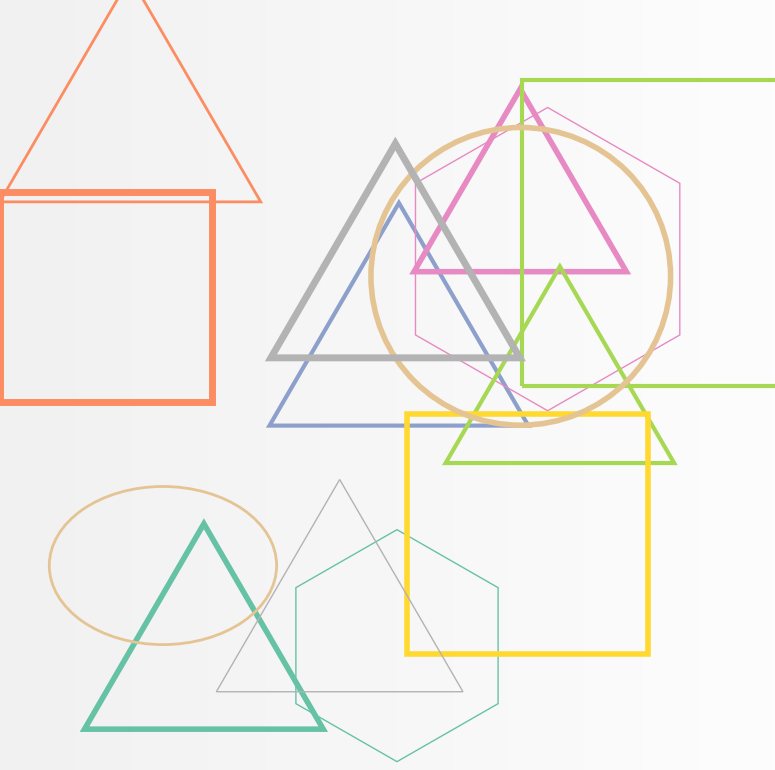[{"shape": "triangle", "thickness": 2, "radius": 0.89, "center": [0.263, 0.142]}, {"shape": "hexagon", "thickness": 0.5, "radius": 0.75, "center": [0.512, 0.161]}, {"shape": "triangle", "thickness": 1, "radius": 0.97, "center": [0.168, 0.835]}, {"shape": "square", "thickness": 2.5, "radius": 0.68, "center": [0.136, 0.614]}, {"shape": "triangle", "thickness": 1.5, "radius": 0.96, "center": [0.515, 0.544]}, {"shape": "hexagon", "thickness": 0.5, "radius": 0.98, "center": [0.707, 0.663]}, {"shape": "triangle", "thickness": 2, "radius": 0.79, "center": [0.671, 0.726]}, {"shape": "square", "thickness": 1.5, "radius": 0.99, "center": [0.872, 0.698]}, {"shape": "triangle", "thickness": 1.5, "radius": 0.85, "center": [0.722, 0.484]}, {"shape": "square", "thickness": 2, "radius": 0.78, "center": [0.681, 0.307]}, {"shape": "oval", "thickness": 1, "radius": 0.73, "center": [0.21, 0.266]}, {"shape": "circle", "thickness": 2, "radius": 0.97, "center": [0.672, 0.641]}, {"shape": "triangle", "thickness": 2.5, "radius": 0.93, "center": [0.51, 0.628]}, {"shape": "triangle", "thickness": 0.5, "radius": 0.92, "center": [0.438, 0.194]}]